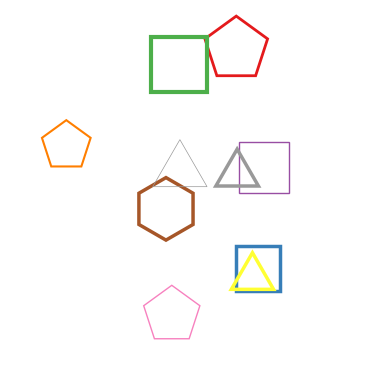[{"shape": "pentagon", "thickness": 2, "radius": 0.43, "center": [0.614, 0.873]}, {"shape": "square", "thickness": 2.5, "radius": 0.29, "center": [0.67, 0.302]}, {"shape": "square", "thickness": 3, "radius": 0.36, "center": [0.465, 0.833]}, {"shape": "square", "thickness": 1, "radius": 0.33, "center": [0.686, 0.565]}, {"shape": "pentagon", "thickness": 1.5, "radius": 0.33, "center": [0.172, 0.621]}, {"shape": "triangle", "thickness": 2.5, "radius": 0.32, "center": [0.656, 0.28]}, {"shape": "hexagon", "thickness": 2.5, "radius": 0.41, "center": [0.431, 0.458]}, {"shape": "pentagon", "thickness": 1, "radius": 0.38, "center": [0.446, 0.182]}, {"shape": "triangle", "thickness": 2.5, "radius": 0.32, "center": [0.616, 0.549]}, {"shape": "triangle", "thickness": 0.5, "radius": 0.41, "center": [0.467, 0.556]}]